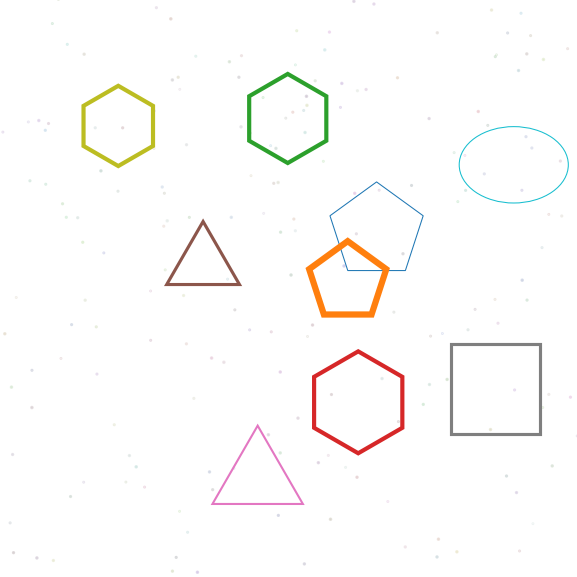[{"shape": "pentagon", "thickness": 0.5, "radius": 0.42, "center": [0.652, 0.599]}, {"shape": "pentagon", "thickness": 3, "radius": 0.35, "center": [0.602, 0.511]}, {"shape": "hexagon", "thickness": 2, "radius": 0.39, "center": [0.498, 0.794]}, {"shape": "hexagon", "thickness": 2, "radius": 0.44, "center": [0.62, 0.302]}, {"shape": "triangle", "thickness": 1.5, "radius": 0.36, "center": [0.352, 0.543]}, {"shape": "triangle", "thickness": 1, "radius": 0.45, "center": [0.446, 0.172]}, {"shape": "square", "thickness": 1.5, "radius": 0.39, "center": [0.858, 0.325]}, {"shape": "hexagon", "thickness": 2, "radius": 0.35, "center": [0.205, 0.781]}, {"shape": "oval", "thickness": 0.5, "radius": 0.47, "center": [0.89, 0.714]}]